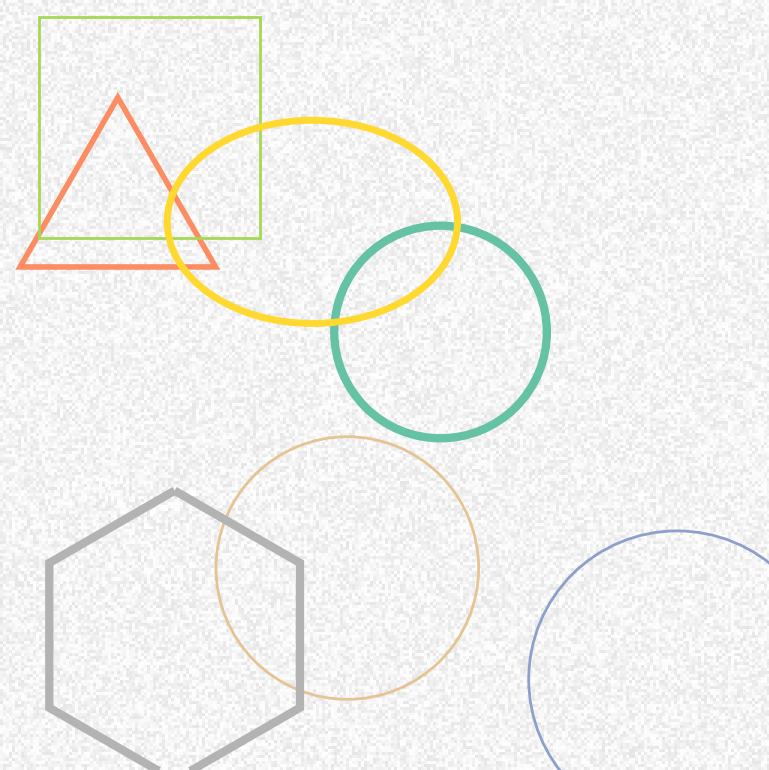[{"shape": "circle", "thickness": 3, "radius": 0.69, "center": [0.572, 0.569]}, {"shape": "triangle", "thickness": 2, "radius": 0.73, "center": [0.153, 0.727]}, {"shape": "circle", "thickness": 1, "radius": 0.96, "center": [0.879, 0.118]}, {"shape": "square", "thickness": 1, "radius": 0.72, "center": [0.194, 0.835]}, {"shape": "oval", "thickness": 2.5, "radius": 0.94, "center": [0.406, 0.712]}, {"shape": "circle", "thickness": 1, "radius": 0.85, "center": [0.451, 0.262]}, {"shape": "hexagon", "thickness": 3, "radius": 0.94, "center": [0.227, 0.175]}]